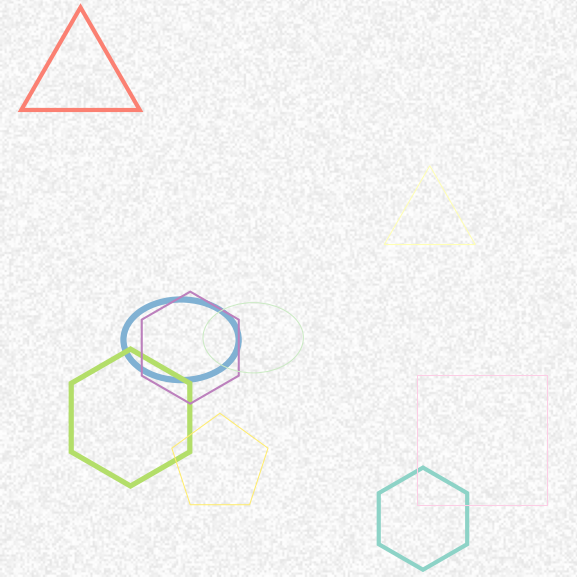[{"shape": "hexagon", "thickness": 2, "radius": 0.44, "center": [0.732, 0.101]}, {"shape": "triangle", "thickness": 0.5, "radius": 0.45, "center": [0.744, 0.621]}, {"shape": "triangle", "thickness": 2, "radius": 0.59, "center": [0.139, 0.868]}, {"shape": "oval", "thickness": 3, "radius": 0.5, "center": [0.313, 0.411]}, {"shape": "hexagon", "thickness": 2.5, "radius": 0.59, "center": [0.226, 0.276]}, {"shape": "square", "thickness": 0.5, "radius": 0.56, "center": [0.835, 0.238]}, {"shape": "hexagon", "thickness": 1, "radius": 0.48, "center": [0.329, 0.397]}, {"shape": "oval", "thickness": 0.5, "radius": 0.43, "center": [0.438, 0.414]}, {"shape": "pentagon", "thickness": 0.5, "radius": 0.44, "center": [0.381, 0.196]}]